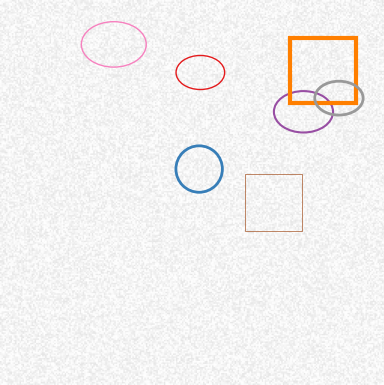[{"shape": "oval", "thickness": 1, "radius": 0.32, "center": [0.52, 0.812]}, {"shape": "circle", "thickness": 2, "radius": 0.3, "center": [0.517, 0.561]}, {"shape": "oval", "thickness": 1.5, "radius": 0.38, "center": [0.788, 0.71]}, {"shape": "square", "thickness": 3, "radius": 0.42, "center": [0.839, 0.818]}, {"shape": "square", "thickness": 0.5, "radius": 0.37, "center": [0.711, 0.475]}, {"shape": "oval", "thickness": 1, "radius": 0.42, "center": [0.296, 0.885]}, {"shape": "oval", "thickness": 2, "radius": 0.31, "center": [0.88, 0.745]}]